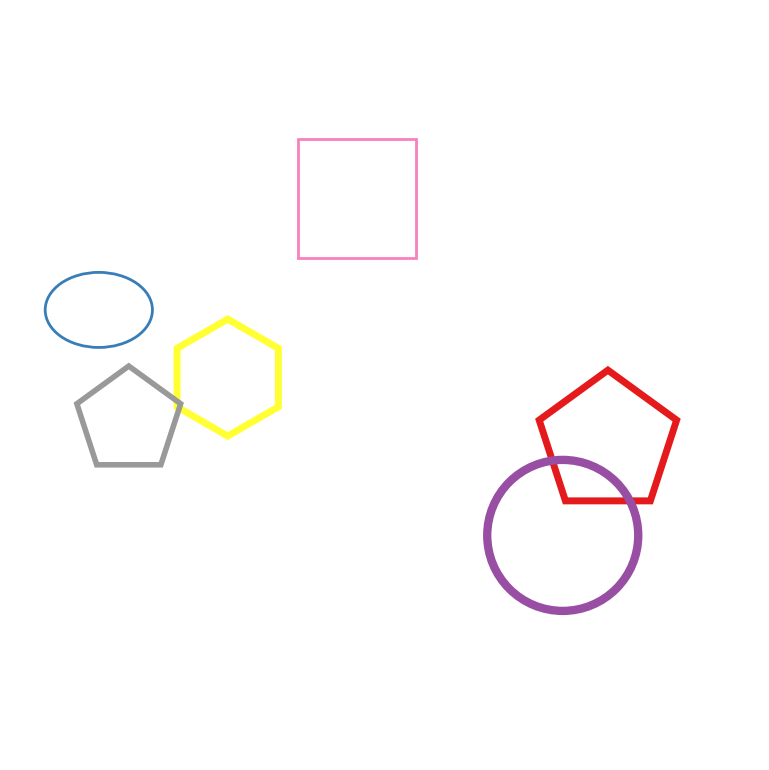[{"shape": "pentagon", "thickness": 2.5, "radius": 0.47, "center": [0.789, 0.425]}, {"shape": "oval", "thickness": 1, "radius": 0.35, "center": [0.128, 0.598]}, {"shape": "circle", "thickness": 3, "radius": 0.49, "center": [0.731, 0.305]}, {"shape": "hexagon", "thickness": 2.5, "radius": 0.38, "center": [0.296, 0.51]}, {"shape": "square", "thickness": 1, "radius": 0.39, "center": [0.464, 0.742]}, {"shape": "pentagon", "thickness": 2, "radius": 0.35, "center": [0.167, 0.454]}]